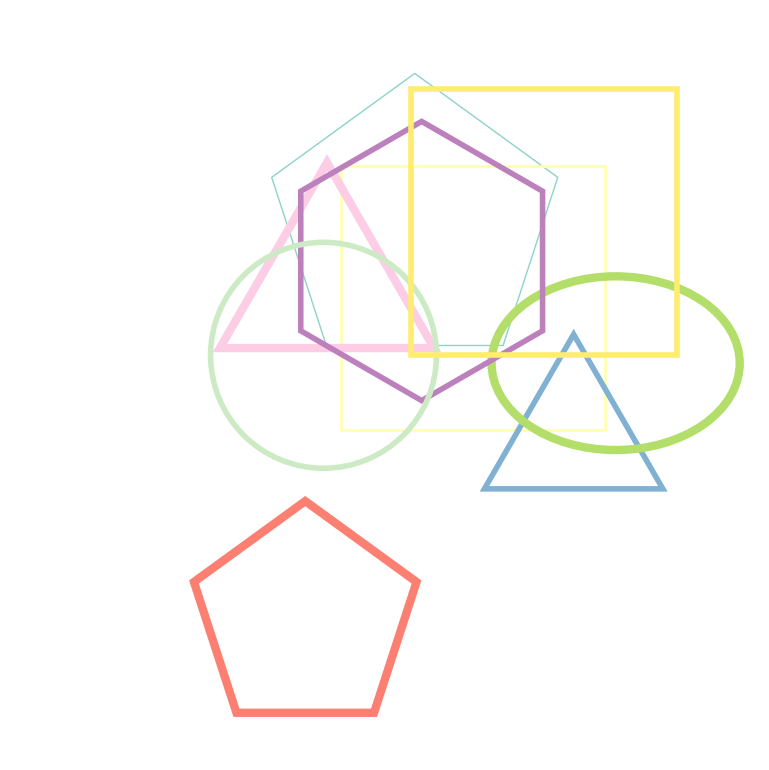[{"shape": "pentagon", "thickness": 0.5, "radius": 0.98, "center": [0.539, 0.709]}, {"shape": "square", "thickness": 1, "radius": 0.86, "center": [0.614, 0.613]}, {"shape": "pentagon", "thickness": 3, "radius": 0.76, "center": [0.396, 0.197]}, {"shape": "triangle", "thickness": 2, "radius": 0.67, "center": [0.745, 0.432]}, {"shape": "oval", "thickness": 3, "radius": 0.81, "center": [0.8, 0.528]}, {"shape": "triangle", "thickness": 3, "radius": 0.8, "center": [0.425, 0.628]}, {"shape": "hexagon", "thickness": 2, "radius": 0.91, "center": [0.548, 0.661]}, {"shape": "circle", "thickness": 2, "radius": 0.73, "center": [0.42, 0.539]}, {"shape": "square", "thickness": 2, "radius": 0.86, "center": [0.706, 0.712]}]